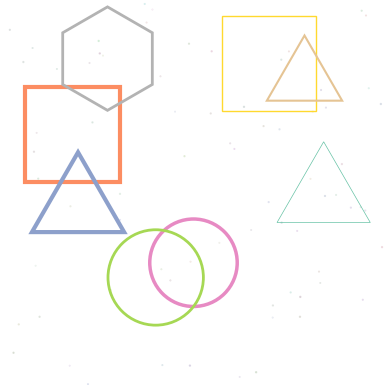[{"shape": "triangle", "thickness": 0.5, "radius": 0.7, "center": [0.841, 0.492]}, {"shape": "square", "thickness": 3, "radius": 0.61, "center": [0.189, 0.651]}, {"shape": "triangle", "thickness": 3, "radius": 0.69, "center": [0.203, 0.466]}, {"shape": "circle", "thickness": 2.5, "radius": 0.57, "center": [0.503, 0.318]}, {"shape": "circle", "thickness": 2, "radius": 0.62, "center": [0.404, 0.279]}, {"shape": "square", "thickness": 1, "radius": 0.62, "center": [0.699, 0.834]}, {"shape": "triangle", "thickness": 1.5, "radius": 0.56, "center": [0.791, 0.795]}, {"shape": "hexagon", "thickness": 2, "radius": 0.67, "center": [0.279, 0.848]}]